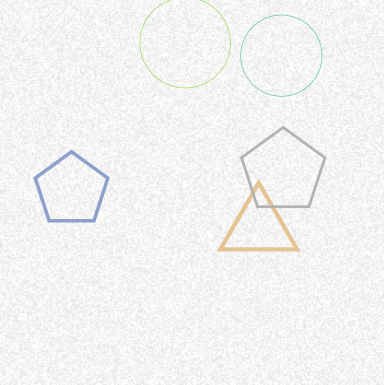[{"shape": "circle", "thickness": 0.5, "radius": 0.53, "center": [0.731, 0.855]}, {"shape": "pentagon", "thickness": 2.5, "radius": 0.5, "center": [0.186, 0.507]}, {"shape": "circle", "thickness": 0.5, "radius": 0.59, "center": [0.481, 0.889]}, {"shape": "triangle", "thickness": 3, "radius": 0.58, "center": [0.672, 0.41]}, {"shape": "pentagon", "thickness": 2, "radius": 0.57, "center": [0.736, 0.555]}]